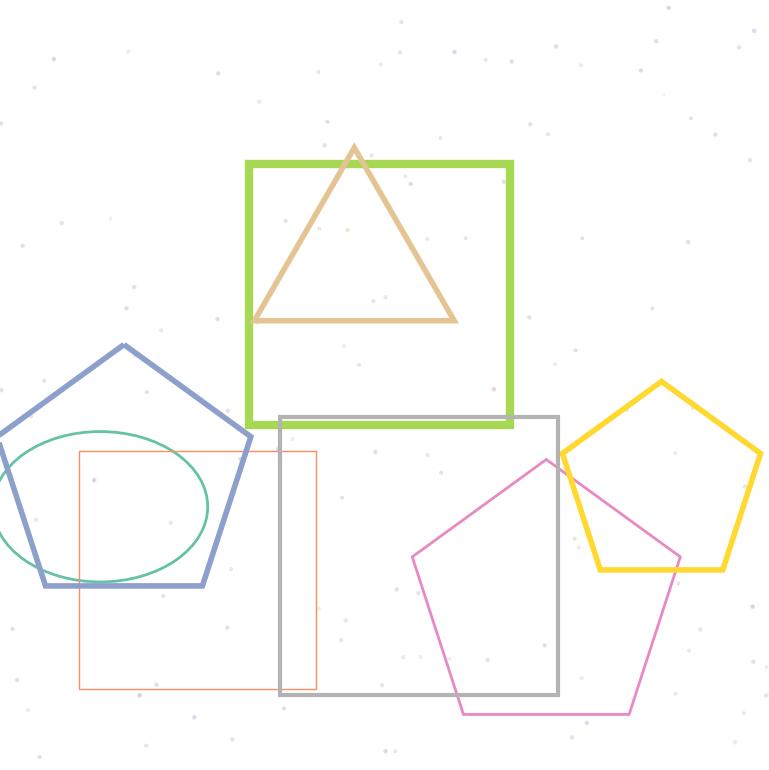[{"shape": "oval", "thickness": 1, "radius": 0.7, "center": [0.13, 0.342]}, {"shape": "square", "thickness": 0.5, "radius": 0.77, "center": [0.257, 0.26]}, {"shape": "pentagon", "thickness": 2, "radius": 0.87, "center": [0.161, 0.379]}, {"shape": "pentagon", "thickness": 1, "radius": 0.92, "center": [0.709, 0.22]}, {"shape": "square", "thickness": 3, "radius": 0.85, "center": [0.493, 0.618]}, {"shape": "pentagon", "thickness": 2, "radius": 0.68, "center": [0.859, 0.369]}, {"shape": "triangle", "thickness": 2, "radius": 0.75, "center": [0.46, 0.658]}, {"shape": "square", "thickness": 1.5, "radius": 0.9, "center": [0.545, 0.278]}]